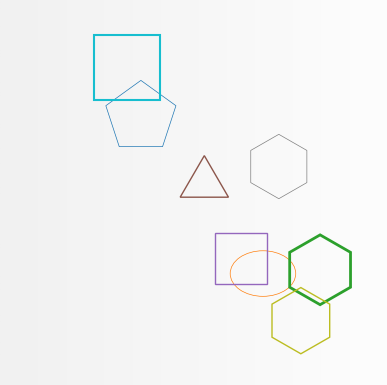[{"shape": "pentagon", "thickness": 0.5, "radius": 0.48, "center": [0.364, 0.696]}, {"shape": "oval", "thickness": 0.5, "radius": 0.42, "center": [0.679, 0.289]}, {"shape": "hexagon", "thickness": 2, "radius": 0.45, "center": [0.826, 0.299]}, {"shape": "square", "thickness": 1, "radius": 0.33, "center": [0.622, 0.329]}, {"shape": "triangle", "thickness": 1, "radius": 0.36, "center": [0.527, 0.524]}, {"shape": "hexagon", "thickness": 0.5, "radius": 0.42, "center": [0.72, 0.567]}, {"shape": "hexagon", "thickness": 1, "radius": 0.43, "center": [0.776, 0.167]}, {"shape": "square", "thickness": 1.5, "radius": 0.43, "center": [0.328, 0.825]}]